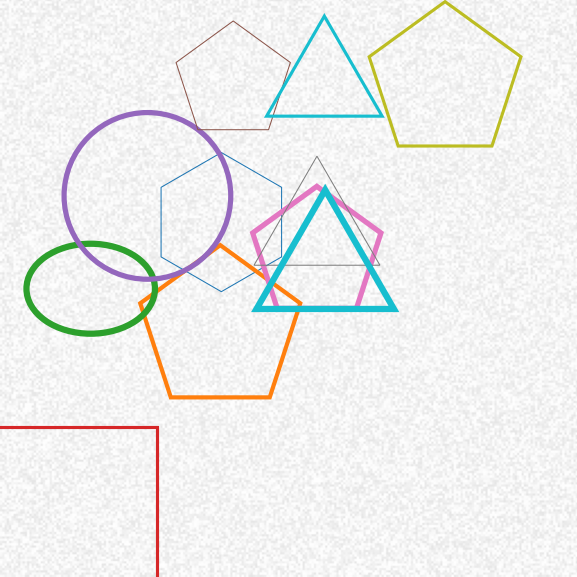[{"shape": "hexagon", "thickness": 0.5, "radius": 0.6, "center": [0.383, 0.615]}, {"shape": "pentagon", "thickness": 2, "radius": 0.73, "center": [0.381, 0.429]}, {"shape": "oval", "thickness": 3, "radius": 0.56, "center": [0.157, 0.499]}, {"shape": "square", "thickness": 1.5, "radius": 0.74, "center": [0.124, 0.112]}, {"shape": "circle", "thickness": 2.5, "radius": 0.72, "center": [0.255, 0.66]}, {"shape": "pentagon", "thickness": 0.5, "radius": 0.52, "center": [0.404, 0.859]}, {"shape": "pentagon", "thickness": 2.5, "radius": 0.58, "center": [0.549, 0.56]}, {"shape": "triangle", "thickness": 0.5, "radius": 0.63, "center": [0.549, 0.603]}, {"shape": "pentagon", "thickness": 1.5, "radius": 0.69, "center": [0.771, 0.858]}, {"shape": "triangle", "thickness": 1.5, "radius": 0.58, "center": [0.562, 0.856]}, {"shape": "triangle", "thickness": 3, "radius": 0.69, "center": [0.563, 0.533]}]